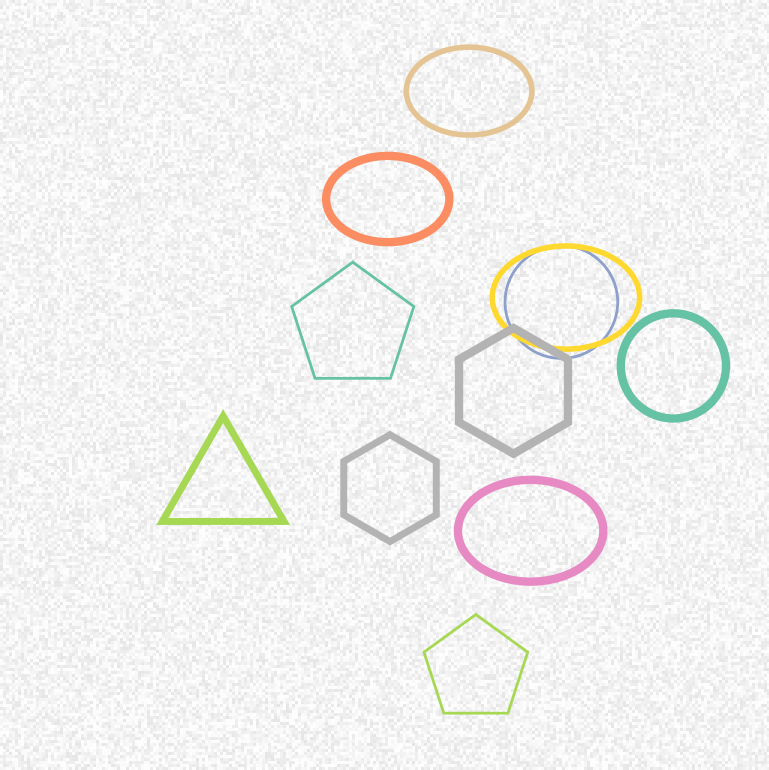[{"shape": "circle", "thickness": 3, "radius": 0.34, "center": [0.875, 0.525]}, {"shape": "pentagon", "thickness": 1, "radius": 0.42, "center": [0.458, 0.576]}, {"shape": "oval", "thickness": 3, "radius": 0.4, "center": [0.504, 0.742]}, {"shape": "circle", "thickness": 1, "radius": 0.37, "center": [0.729, 0.608]}, {"shape": "oval", "thickness": 3, "radius": 0.47, "center": [0.689, 0.311]}, {"shape": "triangle", "thickness": 2.5, "radius": 0.46, "center": [0.29, 0.368]}, {"shape": "pentagon", "thickness": 1, "radius": 0.35, "center": [0.618, 0.131]}, {"shape": "oval", "thickness": 2, "radius": 0.48, "center": [0.735, 0.614]}, {"shape": "oval", "thickness": 2, "radius": 0.41, "center": [0.609, 0.882]}, {"shape": "hexagon", "thickness": 3, "radius": 0.41, "center": [0.667, 0.492]}, {"shape": "hexagon", "thickness": 2.5, "radius": 0.35, "center": [0.507, 0.366]}]